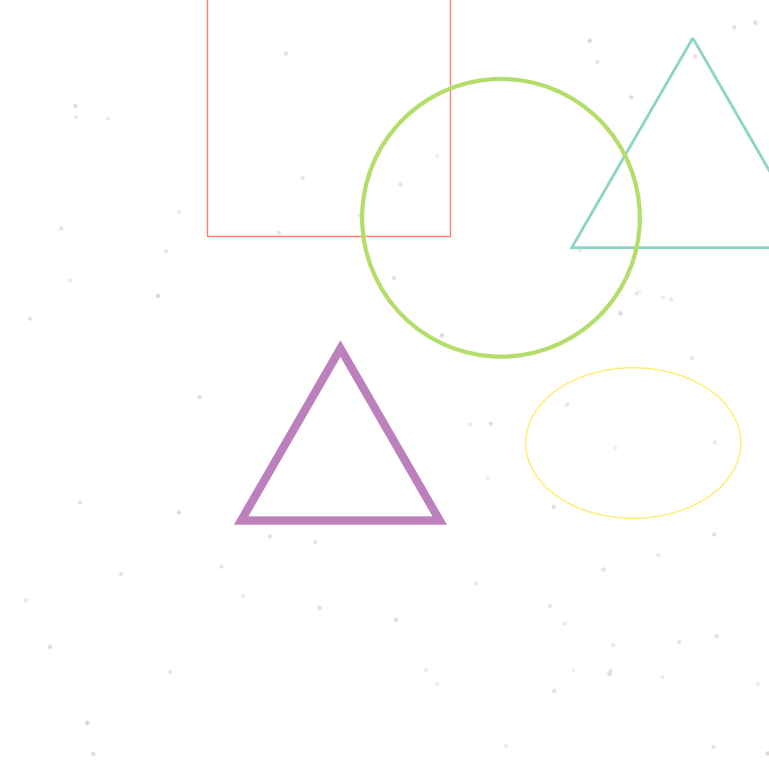[{"shape": "triangle", "thickness": 1, "radius": 0.91, "center": [0.9, 0.769]}, {"shape": "square", "thickness": 0.5, "radius": 0.79, "center": [0.427, 0.851]}, {"shape": "circle", "thickness": 1.5, "radius": 0.9, "center": [0.651, 0.717]}, {"shape": "triangle", "thickness": 3, "radius": 0.74, "center": [0.442, 0.398]}, {"shape": "oval", "thickness": 0.5, "radius": 0.7, "center": [0.822, 0.425]}]